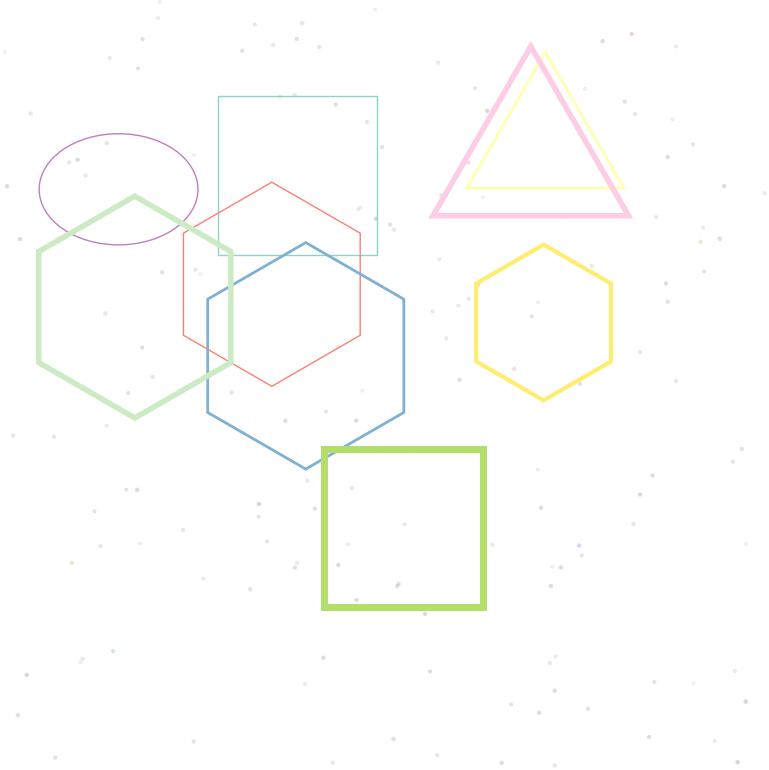[{"shape": "square", "thickness": 0.5, "radius": 0.52, "center": [0.386, 0.772]}, {"shape": "triangle", "thickness": 1, "radius": 0.59, "center": [0.708, 0.815]}, {"shape": "hexagon", "thickness": 0.5, "radius": 0.66, "center": [0.353, 0.631]}, {"shape": "hexagon", "thickness": 1, "radius": 0.74, "center": [0.397, 0.538]}, {"shape": "square", "thickness": 2.5, "radius": 0.52, "center": [0.524, 0.314]}, {"shape": "triangle", "thickness": 2, "radius": 0.73, "center": [0.689, 0.793]}, {"shape": "oval", "thickness": 0.5, "radius": 0.52, "center": [0.154, 0.754]}, {"shape": "hexagon", "thickness": 2, "radius": 0.72, "center": [0.175, 0.601]}, {"shape": "hexagon", "thickness": 1.5, "radius": 0.51, "center": [0.706, 0.581]}]